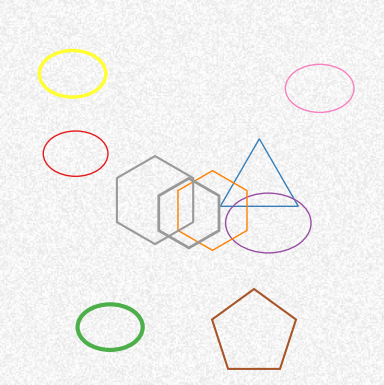[{"shape": "oval", "thickness": 1, "radius": 0.42, "center": [0.196, 0.601]}, {"shape": "triangle", "thickness": 1, "radius": 0.58, "center": [0.674, 0.523]}, {"shape": "oval", "thickness": 3, "radius": 0.42, "center": [0.286, 0.15]}, {"shape": "oval", "thickness": 1, "radius": 0.55, "center": [0.697, 0.421]}, {"shape": "hexagon", "thickness": 1, "radius": 0.52, "center": [0.552, 0.453]}, {"shape": "oval", "thickness": 2.5, "radius": 0.43, "center": [0.189, 0.808]}, {"shape": "pentagon", "thickness": 1.5, "radius": 0.57, "center": [0.66, 0.135]}, {"shape": "oval", "thickness": 1, "radius": 0.45, "center": [0.83, 0.77]}, {"shape": "hexagon", "thickness": 2, "radius": 0.45, "center": [0.491, 0.446]}, {"shape": "hexagon", "thickness": 1.5, "radius": 0.57, "center": [0.403, 0.48]}]